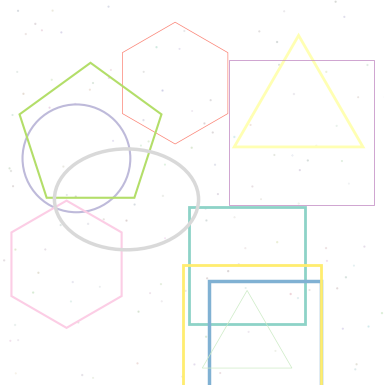[{"shape": "square", "thickness": 2, "radius": 0.76, "center": [0.642, 0.311]}, {"shape": "triangle", "thickness": 2, "radius": 0.97, "center": [0.776, 0.715]}, {"shape": "circle", "thickness": 1.5, "radius": 0.7, "center": [0.199, 0.589]}, {"shape": "hexagon", "thickness": 0.5, "radius": 0.79, "center": [0.455, 0.784]}, {"shape": "square", "thickness": 2.5, "radius": 0.72, "center": [0.689, 0.125]}, {"shape": "pentagon", "thickness": 1.5, "radius": 0.97, "center": [0.235, 0.643]}, {"shape": "hexagon", "thickness": 1.5, "radius": 0.83, "center": [0.173, 0.314]}, {"shape": "oval", "thickness": 2.5, "radius": 0.94, "center": [0.329, 0.482]}, {"shape": "square", "thickness": 0.5, "radius": 0.94, "center": [0.784, 0.656]}, {"shape": "triangle", "thickness": 0.5, "radius": 0.67, "center": [0.642, 0.111]}, {"shape": "square", "thickness": 2, "radius": 0.9, "center": [0.655, 0.132]}]